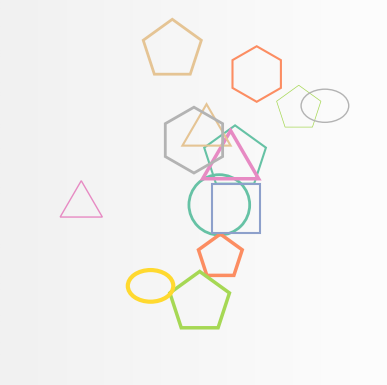[{"shape": "pentagon", "thickness": 1.5, "radius": 0.42, "center": [0.607, 0.591]}, {"shape": "circle", "thickness": 2, "radius": 0.39, "center": [0.566, 0.468]}, {"shape": "hexagon", "thickness": 1.5, "radius": 0.36, "center": [0.662, 0.808]}, {"shape": "pentagon", "thickness": 2.5, "radius": 0.3, "center": [0.569, 0.333]}, {"shape": "square", "thickness": 1.5, "radius": 0.31, "center": [0.609, 0.459]}, {"shape": "triangle", "thickness": 2.5, "radius": 0.42, "center": [0.595, 0.577]}, {"shape": "triangle", "thickness": 1, "radius": 0.31, "center": [0.21, 0.468]}, {"shape": "pentagon", "thickness": 0.5, "radius": 0.3, "center": [0.771, 0.718]}, {"shape": "pentagon", "thickness": 2.5, "radius": 0.4, "center": [0.515, 0.214]}, {"shape": "oval", "thickness": 3, "radius": 0.29, "center": [0.389, 0.257]}, {"shape": "triangle", "thickness": 1.5, "radius": 0.36, "center": [0.533, 0.658]}, {"shape": "pentagon", "thickness": 2, "radius": 0.39, "center": [0.445, 0.871]}, {"shape": "oval", "thickness": 1, "radius": 0.31, "center": [0.838, 0.725]}, {"shape": "hexagon", "thickness": 2, "radius": 0.43, "center": [0.501, 0.636]}]